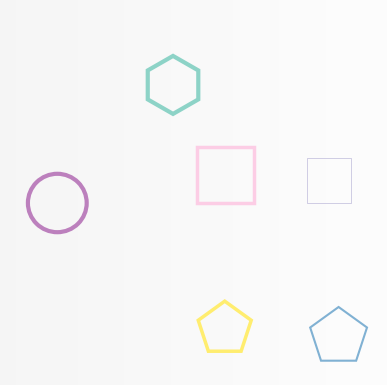[{"shape": "hexagon", "thickness": 3, "radius": 0.38, "center": [0.447, 0.779]}, {"shape": "square", "thickness": 0.5, "radius": 0.29, "center": [0.849, 0.531]}, {"shape": "pentagon", "thickness": 1.5, "radius": 0.39, "center": [0.874, 0.126]}, {"shape": "square", "thickness": 2.5, "radius": 0.37, "center": [0.583, 0.546]}, {"shape": "circle", "thickness": 3, "radius": 0.38, "center": [0.148, 0.473]}, {"shape": "pentagon", "thickness": 2.5, "radius": 0.36, "center": [0.58, 0.146]}]